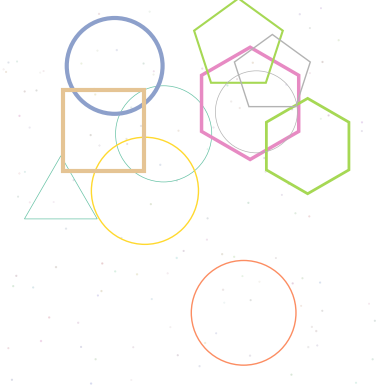[{"shape": "triangle", "thickness": 0.5, "radius": 0.55, "center": [0.158, 0.486]}, {"shape": "circle", "thickness": 0.5, "radius": 0.62, "center": [0.425, 0.652]}, {"shape": "circle", "thickness": 1, "radius": 0.68, "center": [0.633, 0.187]}, {"shape": "circle", "thickness": 3, "radius": 0.62, "center": [0.298, 0.829]}, {"shape": "hexagon", "thickness": 2.5, "radius": 0.73, "center": [0.65, 0.732]}, {"shape": "hexagon", "thickness": 2, "radius": 0.62, "center": [0.799, 0.621]}, {"shape": "pentagon", "thickness": 1.5, "radius": 0.61, "center": [0.619, 0.883]}, {"shape": "circle", "thickness": 1, "radius": 0.7, "center": [0.376, 0.504]}, {"shape": "square", "thickness": 3, "radius": 0.53, "center": [0.269, 0.662]}, {"shape": "circle", "thickness": 0.5, "radius": 0.53, "center": [0.666, 0.71]}, {"shape": "pentagon", "thickness": 1, "radius": 0.52, "center": [0.707, 0.807]}]